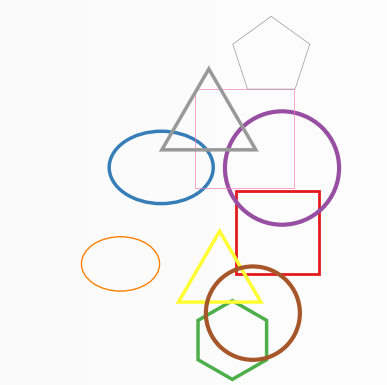[{"shape": "square", "thickness": 2, "radius": 0.54, "center": [0.715, 0.397]}, {"shape": "oval", "thickness": 2.5, "radius": 0.67, "center": [0.416, 0.565]}, {"shape": "hexagon", "thickness": 2.5, "radius": 0.51, "center": [0.6, 0.117]}, {"shape": "circle", "thickness": 3, "radius": 0.74, "center": [0.728, 0.564]}, {"shape": "oval", "thickness": 1, "radius": 0.5, "center": [0.311, 0.315]}, {"shape": "triangle", "thickness": 2.5, "radius": 0.61, "center": [0.567, 0.277]}, {"shape": "circle", "thickness": 3, "radius": 0.61, "center": [0.653, 0.187]}, {"shape": "square", "thickness": 0.5, "radius": 0.64, "center": [0.632, 0.64]}, {"shape": "pentagon", "thickness": 0.5, "radius": 0.52, "center": [0.7, 0.853]}, {"shape": "triangle", "thickness": 2.5, "radius": 0.7, "center": [0.539, 0.681]}]